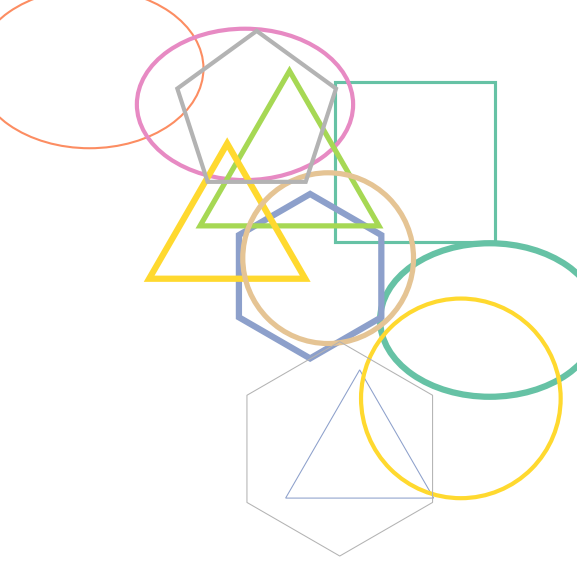[{"shape": "oval", "thickness": 3, "radius": 0.95, "center": [0.848, 0.445]}, {"shape": "square", "thickness": 1.5, "radius": 0.69, "center": [0.719, 0.718]}, {"shape": "oval", "thickness": 1, "radius": 0.99, "center": [0.155, 0.881]}, {"shape": "hexagon", "thickness": 3, "radius": 0.71, "center": [0.537, 0.521]}, {"shape": "triangle", "thickness": 0.5, "radius": 0.74, "center": [0.623, 0.211]}, {"shape": "oval", "thickness": 2, "radius": 0.94, "center": [0.424, 0.818]}, {"shape": "triangle", "thickness": 2.5, "radius": 0.89, "center": [0.501, 0.697]}, {"shape": "triangle", "thickness": 3, "radius": 0.78, "center": [0.393, 0.595]}, {"shape": "circle", "thickness": 2, "radius": 0.86, "center": [0.798, 0.309]}, {"shape": "circle", "thickness": 2.5, "radius": 0.74, "center": [0.568, 0.552]}, {"shape": "pentagon", "thickness": 2, "radius": 0.72, "center": [0.444, 0.801]}, {"shape": "hexagon", "thickness": 0.5, "radius": 0.93, "center": [0.588, 0.222]}]